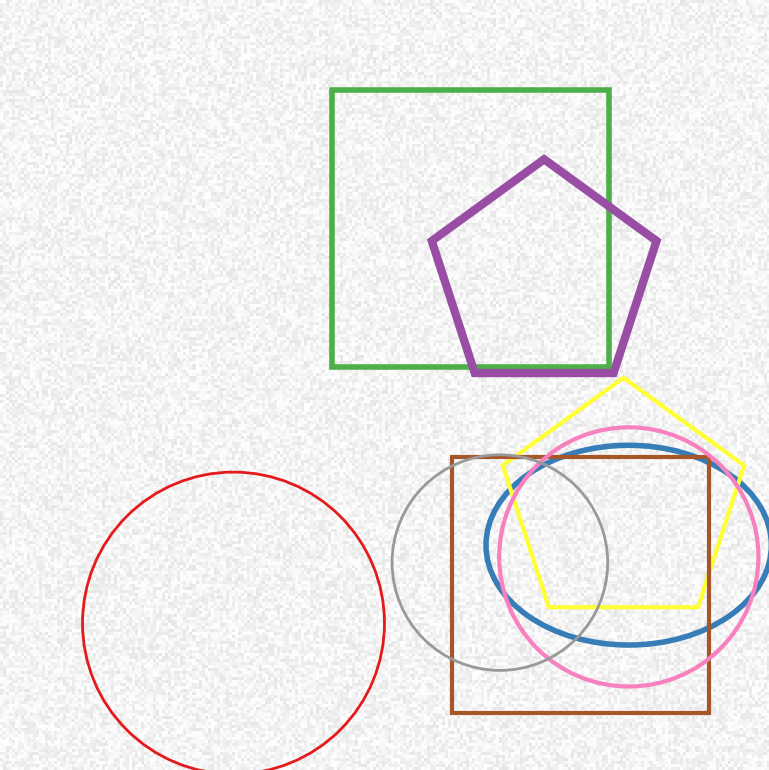[{"shape": "circle", "thickness": 1, "radius": 0.98, "center": [0.303, 0.191]}, {"shape": "oval", "thickness": 2, "radius": 0.93, "center": [0.816, 0.292]}, {"shape": "square", "thickness": 2, "radius": 0.9, "center": [0.611, 0.703]}, {"shape": "pentagon", "thickness": 3, "radius": 0.77, "center": [0.707, 0.64]}, {"shape": "pentagon", "thickness": 1.5, "radius": 0.82, "center": [0.81, 0.345]}, {"shape": "square", "thickness": 1.5, "radius": 0.83, "center": [0.754, 0.24]}, {"shape": "circle", "thickness": 1.5, "radius": 0.84, "center": [0.817, 0.277]}, {"shape": "circle", "thickness": 1, "radius": 0.7, "center": [0.649, 0.269]}]